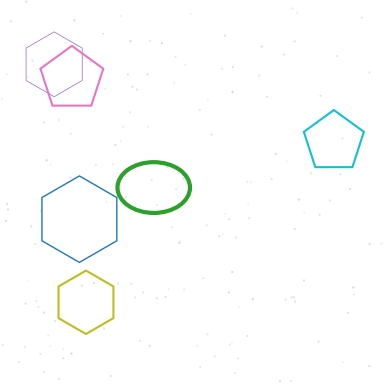[{"shape": "hexagon", "thickness": 1, "radius": 0.56, "center": [0.206, 0.431]}, {"shape": "oval", "thickness": 3, "radius": 0.47, "center": [0.399, 0.513]}, {"shape": "hexagon", "thickness": 0.5, "radius": 0.42, "center": [0.141, 0.833]}, {"shape": "pentagon", "thickness": 1.5, "radius": 0.43, "center": [0.187, 0.795]}, {"shape": "hexagon", "thickness": 1.5, "radius": 0.41, "center": [0.223, 0.215]}, {"shape": "pentagon", "thickness": 1.5, "radius": 0.41, "center": [0.867, 0.632]}]